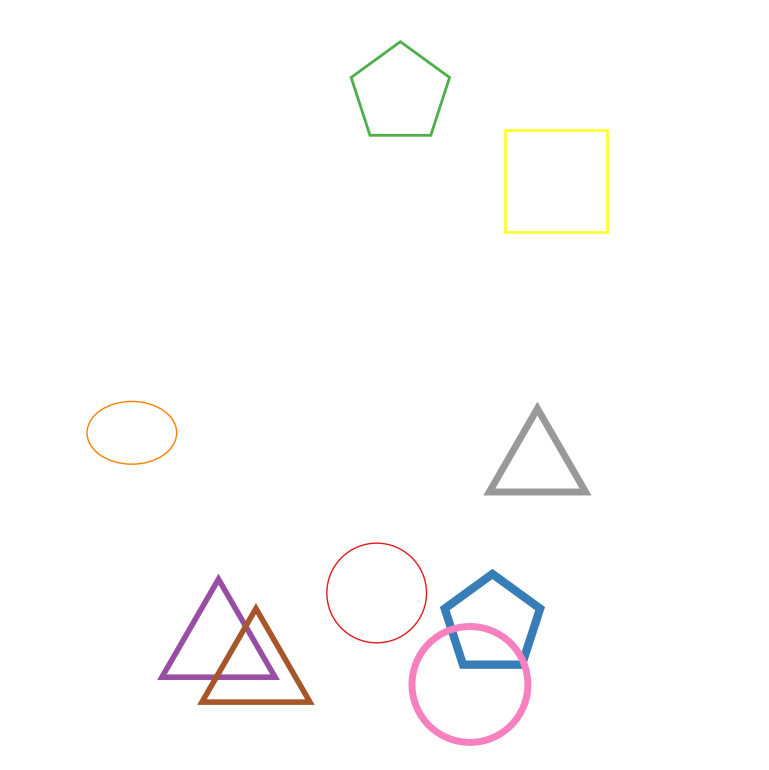[{"shape": "circle", "thickness": 0.5, "radius": 0.32, "center": [0.489, 0.23]}, {"shape": "pentagon", "thickness": 3, "radius": 0.33, "center": [0.64, 0.189]}, {"shape": "pentagon", "thickness": 1, "radius": 0.34, "center": [0.52, 0.879]}, {"shape": "triangle", "thickness": 2, "radius": 0.42, "center": [0.284, 0.163]}, {"shape": "oval", "thickness": 0.5, "radius": 0.29, "center": [0.171, 0.438]}, {"shape": "square", "thickness": 1, "radius": 0.33, "center": [0.722, 0.765]}, {"shape": "triangle", "thickness": 2, "radius": 0.4, "center": [0.332, 0.129]}, {"shape": "circle", "thickness": 2.5, "radius": 0.38, "center": [0.61, 0.111]}, {"shape": "triangle", "thickness": 2.5, "radius": 0.36, "center": [0.698, 0.397]}]